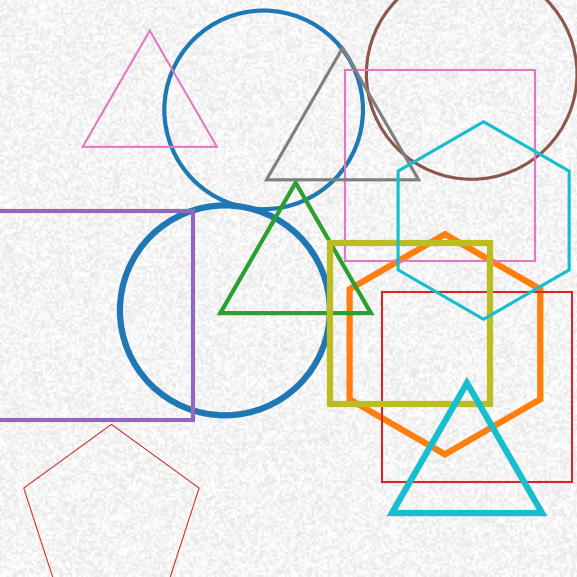[{"shape": "circle", "thickness": 2, "radius": 0.86, "center": [0.457, 0.809]}, {"shape": "circle", "thickness": 3, "radius": 0.91, "center": [0.389, 0.462]}, {"shape": "hexagon", "thickness": 3, "radius": 0.95, "center": [0.77, 0.403]}, {"shape": "triangle", "thickness": 2, "radius": 0.75, "center": [0.512, 0.532]}, {"shape": "square", "thickness": 1, "radius": 0.82, "center": [0.826, 0.329]}, {"shape": "pentagon", "thickness": 0.5, "radius": 0.8, "center": [0.193, 0.105]}, {"shape": "square", "thickness": 2, "radius": 0.9, "center": [0.153, 0.453]}, {"shape": "circle", "thickness": 1.5, "radius": 0.91, "center": [0.817, 0.871]}, {"shape": "triangle", "thickness": 1, "radius": 0.67, "center": [0.259, 0.812]}, {"shape": "square", "thickness": 1, "radius": 0.82, "center": [0.762, 0.713]}, {"shape": "triangle", "thickness": 1.5, "radius": 0.76, "center": [0.593, 0.764]}, {"shape": "square", "thickness": 3, "radius": 0.7, "center": [0.71, 0.438]}, {"shape": "hexagon", "thickness": 1.5, "radius": 0.86, "center": [0.837, 0.617]}, {"shape": "triangle", "thickness": 3, "radius": 0.75, "center": [0.809, 0.186]}]